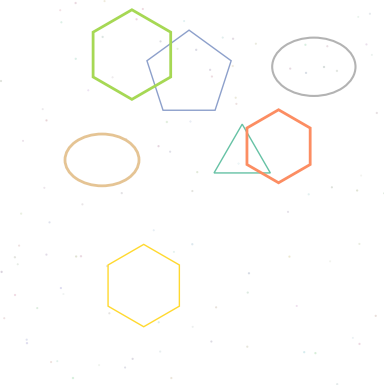[{"shape": "triangle", "thickness": 1, "radius": 0.42, "center": [0.629, 0.593]}, {"shape": "hexagon", "thickness": 2, "radius": 0.47, "center": [0.724, 0.62]}, {"shape": "pentagon", "thickness": 1, "radius": 0.57, "center": [0.491, 0.807]}, {"shape": "hexagon", "thickness": 2, "radius": 0.58, "center": [0.343, 0.858]}, {"shape": "hexagon", "thickness": 1, "radius": 0.53, "center": [0.373, 0.258]}, {"shape": "oval", "thickness": 2, "radius": 0.48, "center": [0.265, 0.585]}, {"shape": "oval", "thickness": 1.5, "radius": 0.54, "center": [0.815, 0.827]}]